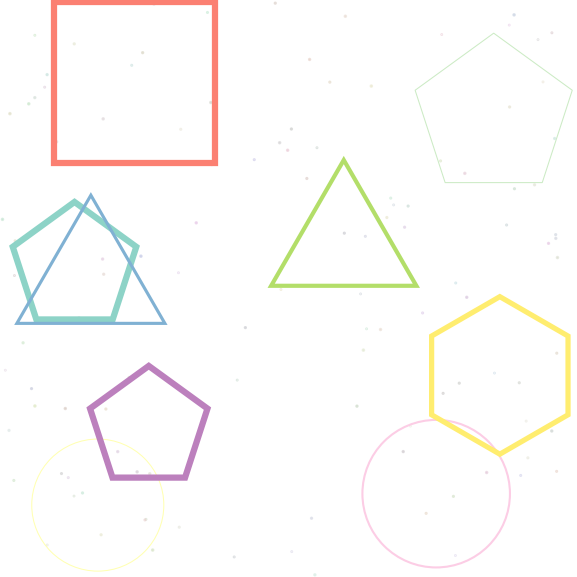[{"shape": "pentagon", "thickness": 3, "radius": 0.56, "center": [0.129, 0.537]}, {"shape": "circle", "thickness": 0.5, "radius": 0.57, "center": [0.169, 0.125]}, {"shape": "square", "thickness": 3, "radius": 0.7, "center": [0.233, 0.856]}, {"shape": "triangle", "thickness": 1.5, "radius": 0.74, "center": [0.157, 0.513]}, {"shape": "triangle", "thickness": 2, "radius": 0.73, "center": [0.595, 0.577]}, {"shape": "circle", "thickness": 1, "radius": 0.64, "center": [0.755, 0.144]}, {"shape": "pentagon", "thickness": 3, "radius": 0.53, "center": [0.258, 0.259]}, {"shape": "pentagon", "thickness": 0.5, "radius": 0.72, "center": [0.855, 0.799]}, {"shape": "hexagon", "thickness": 2.5, "radius": 0.68, "center": [0.866, 0.349]}]